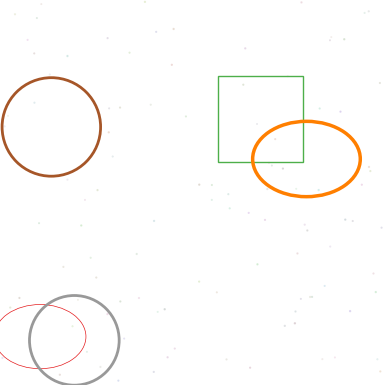[{"shape": "oval", "thickness": 0.5, "radius": 0.6, "center": [0.104, 0.126]}, {"shape": "square", "thickness": 1, "radius": 0.56, "center": [0.677, 0.69]}, {"shape": "oval", "thickness": 2.5, "radius": 0.7, "center": [0.796, 0.587]}, {"shape": "circle", "thickness": 2, "radius": 0.64, "center": [0.133, 0.67]}, {"shape": "circle", "thickness": 2, "radius": 0.58, "center": [0.193, 0.116]}]